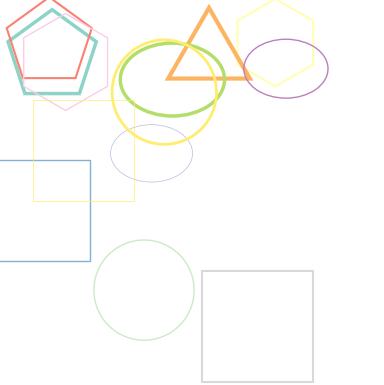[{"shape": "pentagon", "thickness": 2.5, "radius": 0.6, "center": [0.135, 0.854]}, {"shape": "hexagon", "thickness": 1.5, "radius": 0.57, "center": [0.715, 0.889]}, {"shape": "oval", "thickness": 0.5, "radius": 0.53, "center": [0.394, 0.602]}, {"shape": "pentagon", "thickness": 1.5, "radius": 0.58, "center": [0.128, 0.891]}, {"shape": "square", "thickness": 1, "radius": 0.66, "center": [0.101, 0.453]}, {"shape": "triangle", "thickness": 3, "radius": 0.61, "center": [0.543, 0.857]}, {"shape": "oval", "thickness": 2.5, "radius": 0.68, "center": [0.448, 0.793]}, {"shape": "hexagon", "thickness": 1, "radius": 0.63, "center": [0.17, 0.839]}, {"shape": "square", "thickness": 1.5, "radius": 0.72, "center": [0.669, 0.152]}, {"shape": "oval", "thickness": 1, "radius": 0.55, "center": [0.743, 0.822]}, {"shape": "circle", "thickness": 1, "radius": 0.65, "center": [0.374, 0.246]}, {"shape": "circle", "thickness": 2, "radius": 0.68, "center": [0.427, 0.761]}, {"shape": "square", "thickness": 0.5, "radius": 0.66, "center": [0.217, 0.609]}]